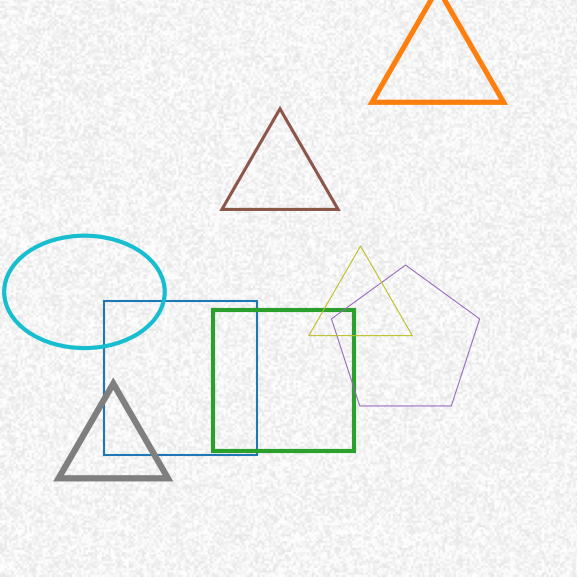[{"shape": "square", "thickness": 1, "radius": 0.67, "center": [0.313, 0.344]}, {"shape": "triangle", "thickness": 2.5, "radius": 0.66, "center": [0.758, 0.888]}, {"shape": "square", "thickness": 2, "radius": 0.61, "center": [0.491, 0.34]}, {"shape": "pentagon", "thickness": 0.5, "radius": 0.67, "center": [0.702, 0.405]}, {"shape": "triangle", "thickness": 1.5, "radius": 0.58, "center": [0.485, 0.695]}, {"shape": "triangle", "thickness": 3, "radius": 0.55, "center": [0.196, 0.226]}, {"shape": "triangle", "thickness": 0.5, "radius": 0.52, "center": [0.624, 0.47]}, {"shape": "oval", "thickness": 2, "radius": 0.7, "center": [0.146, 0.494]}]